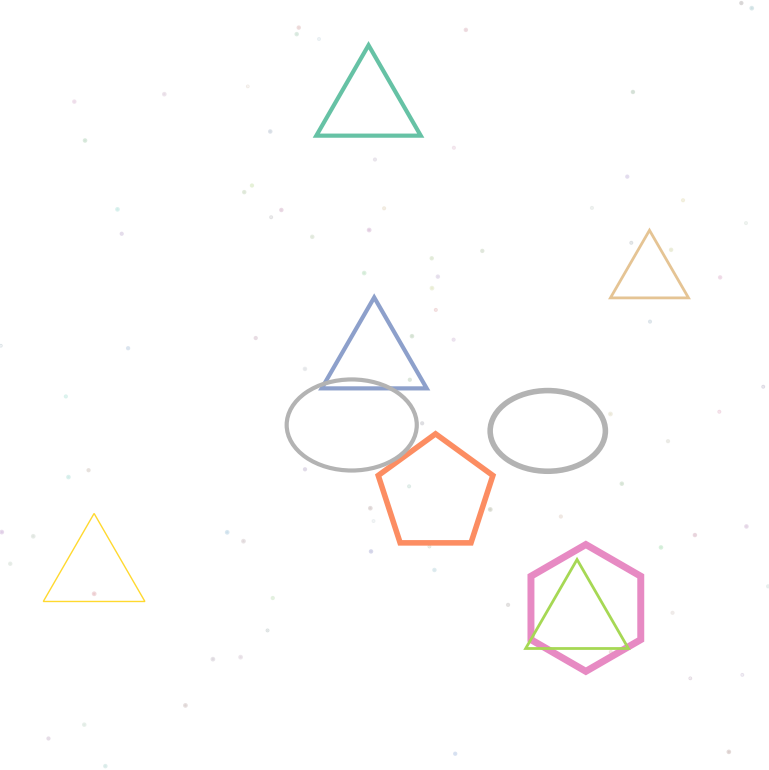[{"shape": "triangle", "thickness": 1.5, "radius": 0.39, "center": [0.479, 0.863]}, {"shape": "pentagon", "thickness": 2, "radius": 0.39, "center": [0.566, 0.358]}, {"shape": "triangle", "thickness": 1.5, "radius": 0.39, "center": [0.486, 0.535]}, {"shape": "hexagon", "thickness": 2.5, "radius": 0.41, "center": [0.761, 0.21]}, {"shape": "triangle", "thickness": 1, "radius": 0.39, "center": [0.749, 0.196]}, {"shape": "triangle", "thickness": 0.5, "radius": 0.38, "center": [0.122, 0.257]}, {"shape": "triangle", "thickness": 1, "radius": 0.29, "center": [0.843, 0.642]}, {"shape": "oval", "thickness": 1.5, "radius": 0.42, "center": [0.457, 0.448]}, {"shape": "oval", "thickness": 2, "radius": 0.37, "center": [0.711, 0.44]}]